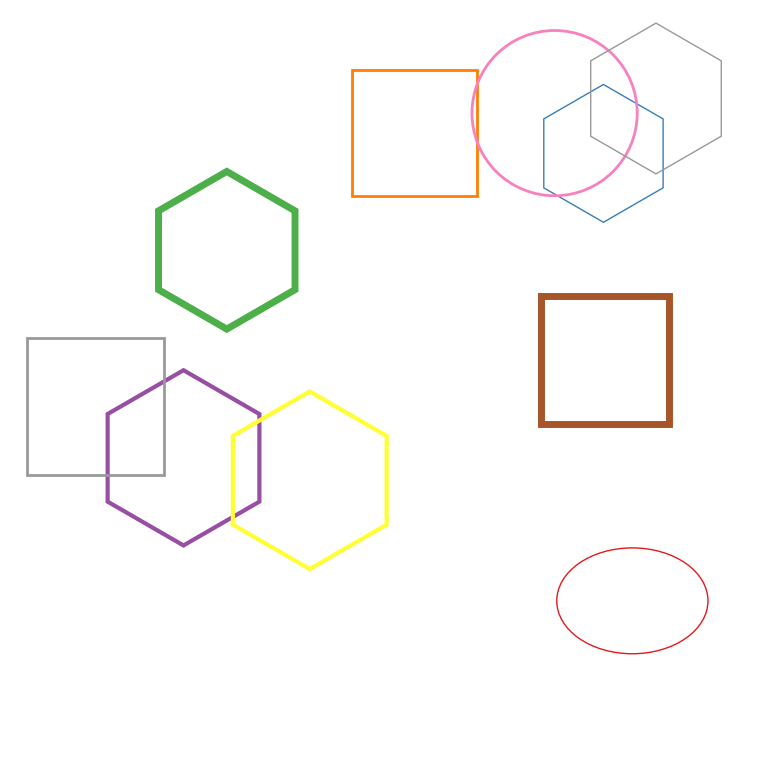[{"shape": "oval", "thickness": 0.5, "radius": 0.49, "center": [0.821, 0.22]}, {"shape": "hexagon", "thickness": 0.5, "radius": 0.45, "center": [0.784, 0.801]}, {"shape": "hexagon", "thickness": 2.5, "radius": 0.51, "center": [0.295, 0.675]}, {"shape": "hexagon", "thickness": 1.5, "radius": 0.57, "center": [0.238, 0.405]}, {"shape": "square", "thickness": 1, "radius": 0.41, "center": [0.538, 0.827]}, {"shape": "hexagon", "thickness": 1.5, "radius": 0.58, "center": [0.402, 0.376]}, {"shape": "square", "thickness": 2.5, "radius": 0.42, "center": [0.786, 0.533]}, {"shape": "circle", "thickness": 1, "radius": 0.54, "center": [0.72, 0.853]}, {"shape": "hexagon", "thickness": 0.5, "radius": 0.49, "center": [0.852, 0.872]}, {"shape": "square", "thickness": 1, "radius": 0.44, "center": [0.125, 0.472]}]